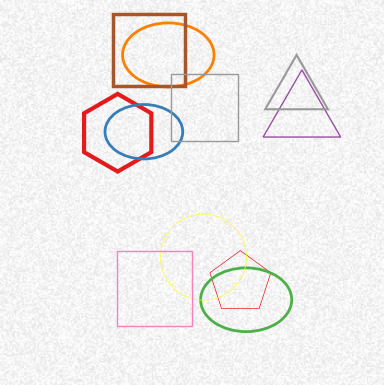[{"shape": "hexagon", "thickness": 3, "radius": 0.5, "center": [0.306, 0.655]}, {"shape": "pentagon", "thickness": 0.5, "radius": 0.42, "center": [0.624, 0.266]}, {"shape": "oval", "thickness": 2, "radius": 0.5, "center": [0.374, 0.658]}, {"shape": "oval", "thickness": 2, "radius": 0.59, "center": [0.639, 0.221]}, {"shape": "triangle", "thickness": 1, "radius": 0.58, "center": [0.784, 0.702]}, {"shape": "oval", "thickness": 2, "radius": 0.59, "center": [0.437, 0.857]}, {"shape": "circle", "thickness": 0.5, "radius": 0.56, "center": [0.528, 0.332]}, {"shape": "square", "thickness": 2.5, "radius": 0.47, "center": [0.387, 0.871]}, {"shape": "square", "thickness": 1, "radius": 0.49, "center": [0.401, 0.251]}, {"shape": "triangle", "thickness": 1.5, "radius": 0.47, "center": [0.77, 0.763]}, {"shape": "square", "thickness": 1, "radius": 0.43, "center": [0.531, 0.721]}]